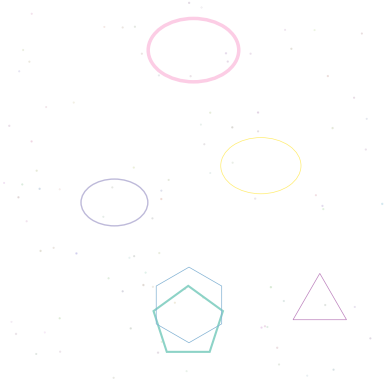[{"shape": "pentagon", "thickness": 1.5, "radius": 0.47, "center": [0.489, 0.163]}, {"shape": "oval", "thickness": 1, "radius": 0.43, "center": [0.297, 0.474]}, {"shape": "hexagon", "thickness": 0.5, "radius": 0.49, "center": [0.491, 0.208]}, {"shape": "oval", "thickness": 2.5, "radius": 0.59, "center": [0.503, 0.87]}, {"shape": "triangle", "thickness": 0.5, "radius": 0.4, "center": [0.831, 0.21]}, {"shape": "oval", "thickness": 0.5, "radius": 0.52, "center": [0.678, 0.57]}]